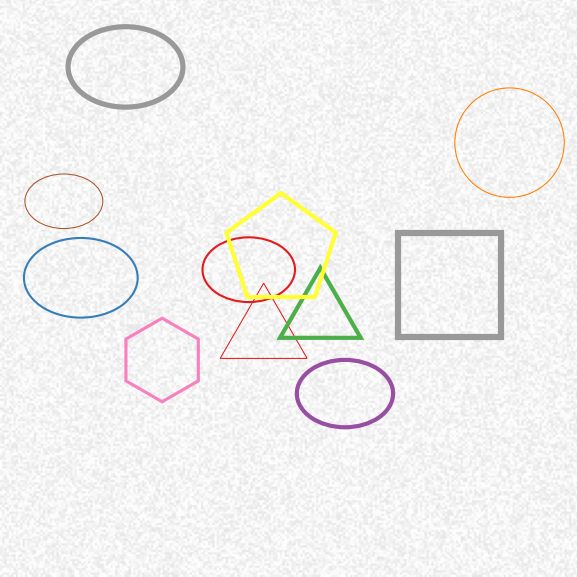[{"shape": "oval", "thickness": 1, "radius": 0.4, "center": [0.431, 0.532]}, {"shape": "triangle", "thickness": 0.5, "radius": 0.43, "center": [0.457, 0.422]}, {"shape": "oval", "thickness": 1, "radius": 0.49, "center": [0.14, 0.518]}, {"shape": "triangle", "thickness": 2, "radius": 0.4, "center": [0.555, 0.454]}, {"shape": "oval", "thickness": 2, "radius": 0.42, "center": [0.597, 0.318]}, {"shape": "circle", "thickness": 0.5, "radius": 0.47, "center": [0.882, 0.752]}, {"shape": "pentagon", "thickness": 2, "radius": 0.5, "center": [0.487, 0.565]}, {"shape": "oval", "thickness": 0.5, "radius": 0.34, "center": [0.111, 0.651]}, {"shape": "hexagon", "thickness": 1.5, "radius": 0.36, "center": [0.281, 0.376]}, {"shape": "square", "thickness": 3, "radius": 0.45, "center": [0.778, 0.506]}, {"shape": "oval", "thickness": 2.5, "radius": 0.5, "center": [0.217, 0.883]}]